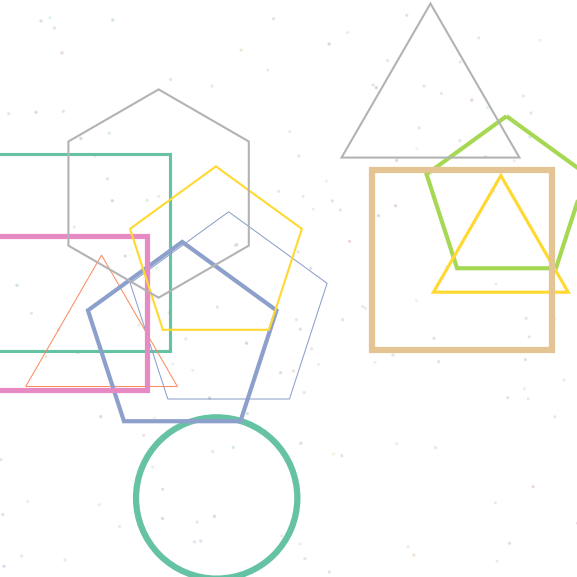[{"shape": "circle", "thickness": 3, "radius": 0.7, "center": [0.375, 0.137]}, {"shape": "square", "thickness": 1.5, "radius": 0.85, "center": [0.125, 0.561]}, {"shape": "triangle", "thickness": 0.5, "radius": 0.76, "center": [0.176, 0.406]}, {"shape": "pentagon", "thickness": 0.5, "radius": 0.9, "center": [0.396, 0.453]}, {"shape": "pentagon", "thickness": 2, "radius": 0.86, "center": [0.316, 0.409]}, {"shape": "square", "thickness": 2.5, "radius": 0.67, "center": [0.121, 0.457]}, {"shape": "pentagon", "thickness": 2, "radius": 0.73, "center": [0.877, 0.652]}, {"shape": "pentagon", "thickness": 1, "radius": 0.78, "center": [0.374, 0.555]}, {"shape": "triangle", "thickness": 1.5, "radius": 0.67, "center": [0.867, 0.561]}, {"shape": "square", "thickness": 3, "radius": 0.78, "center": [0.8, 0.549]}, {"shape": "triangle", "thickness": 1, "radius": 0.89, "center": [0.745, 0.815]}, {"shape": "hexagon", "thickness": 1, "radius": 0.9, "center": [0.275, 0.664]}]